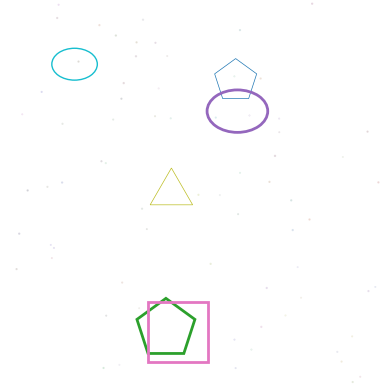[{"shape": "pentagon", "thickness": 0.5, "radius": 0.29, "center": [0.612, 0.79]}, {"shape": "pentagon", "thickness": 2, "radius": 0.4, "center": [0.431, 0.146]}, {"shape": "oval", "thickness": 2, "radius": 0.39, "center": [0.617, 0.711]}, {"shape": "square", "thickness": 2, "radius": 0.39, "center": [0.462, 0.138]}, {"shape": "triangle", "thickness": 0.5, "radius": 0.32, "center": [0.445, 0.5]}, {"shape": "oval", "thickness": 1, "radius": 0.3, "center": [0.194, 0.833]}]